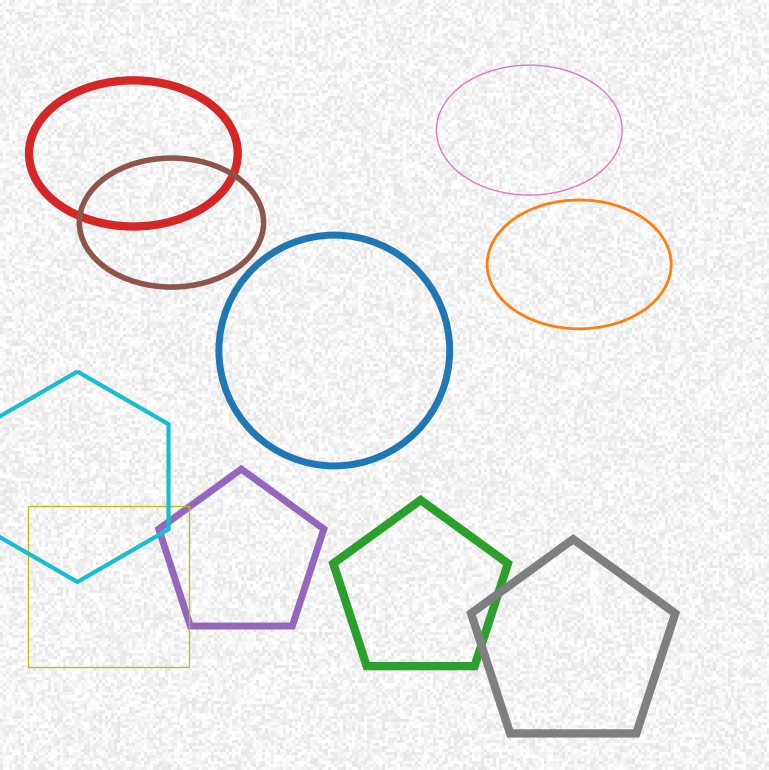[{"shape": "circle", "thickness": 2.5, "radius": 0.75, "center": [0.434, 0.545]}, {"shape": "oval", "thickness": 1, "radius": 0.6, "center": [0.752, 0.657]}, {"shape": "pentagon", "thickness": 3, "radius": 0.6, "center": [0.546, 0.231]}, {"shape": "oval", "thickness": 3, "radius": 0.68, "center": [0.173, 0.801]}, {"shape": "pentagon", "thickness": 2.5, "radius": 0.56, "center": [0.313, 0.278]}, {"shape": "oval", "thickness": 2, "radius": 0.6, "center": [0.223, 0.711]}, {"shape": "oval", "thickness": 0.5, "radius": 0.6, "center": [0.687, 0.831]}, {"shape": "pentagon", "thickness": 3, "radius": 0.7, "center": [0.744, 0.16]}, {"shape": "square", "thickness": 0.5, "radius": 0.52, "center": [0.141, 0.238]}, {"shape": "hexagon", "thickness": 1.5, "radius": 0.68, "center": [0.101, 0.381]}]